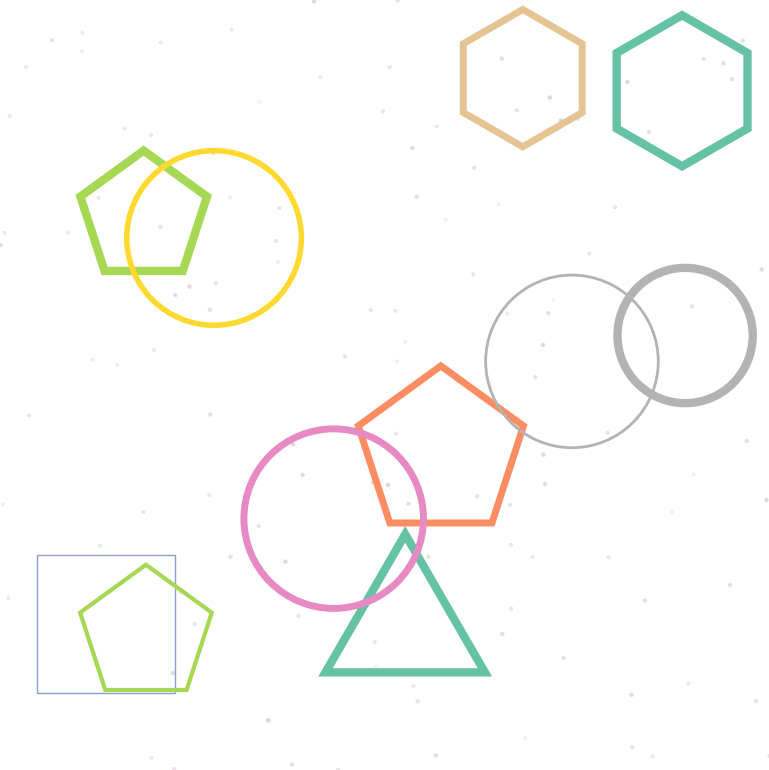[{"shape": "hexagon", "thickness": 3, "radius": 0.49, "center": [0.886, 0.882]}, {"shape": "triangle", "thickness": 3, "radius": 0.6, "center": [0.526, 0.187]}, {"shape": "pentagon", "thickness": 2.5, "radius": 0.56, "center": [0.573, 0.412]}, {"shape": "square", "thickness": 0.5, "radius": 0.45, "center": [0.138, 0.189]}, {"shape": "circle", "thickness": 2.5, "radius": 0.58, "center": [0.433, 0.326]}, {"shape": "pentagon", "thickness": 3, "radius": 0.43, "center": [0.187, 0.718]}, {"shape": "pentagon", "thickness": 1.5, "radius": 0.45, "center": [0.19, 0.177]}, {"shape": "circle", "thickness": 2, "radius": 0.57, "center": [0.278, 0.691]}, {"shape": "hexagon", "thickness": 2.5, "radius": 0.45, "center": [0.679, 0.899]}, {"shape": "circle", "thickness": 1, "radius": 0.56, "center": [0.743, 0.531]}, {"shape": "circle", "thickness": 3, "radius": 0.44, "center": [0.89, 0.564]}]